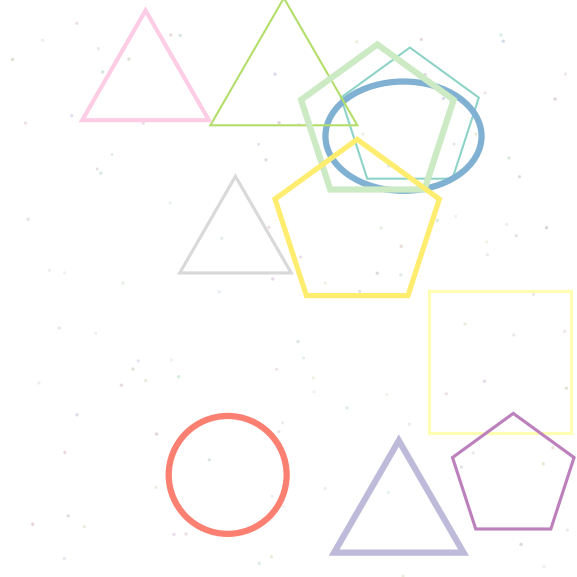[{"shape": "pentagon", "thickness": 1, "radius": 0.63, "center": [0.71, 0.791]}, {"shape": "square", "thickness": 1.5, "radius": 0.61, "center": [0.866, 0.373]}, {"shape": "triangle", "thickness": 3, "radius": 0.65, "center": [0.691, 0.107]}, {"shape": "circle", "thickness": 3, "radius": 0.51, "center": [0.394, 0.177]}, {"shape": "oval", "thickness": 3, "radius": 0.68, "center": [0.699, 0.763]}, {"shape": "triangle", "thickness": 1, "radius": 0.73, "center": [0.492, 0.856]}, {"shape": "triangle", "thickness": 2, "radius": 0.63, "center": [0.252, 0.854]}, {"shape": "triangle", "thickness": 1.5, "radius": 0.56, "center": [0.408, 0.582]}, {"shape": "pentagon", "thickness": 1.5, "radius": 0.55, "center": [0.889, 0.173]}, {"shape": "pentagon", "thickness": 3, "radius": 0.69, "center": [0.653, 0.783]}, {"shape": "pentagon", "thickness": 2.5, "radius": 0.75, "center": [0.618, 0.608]}]